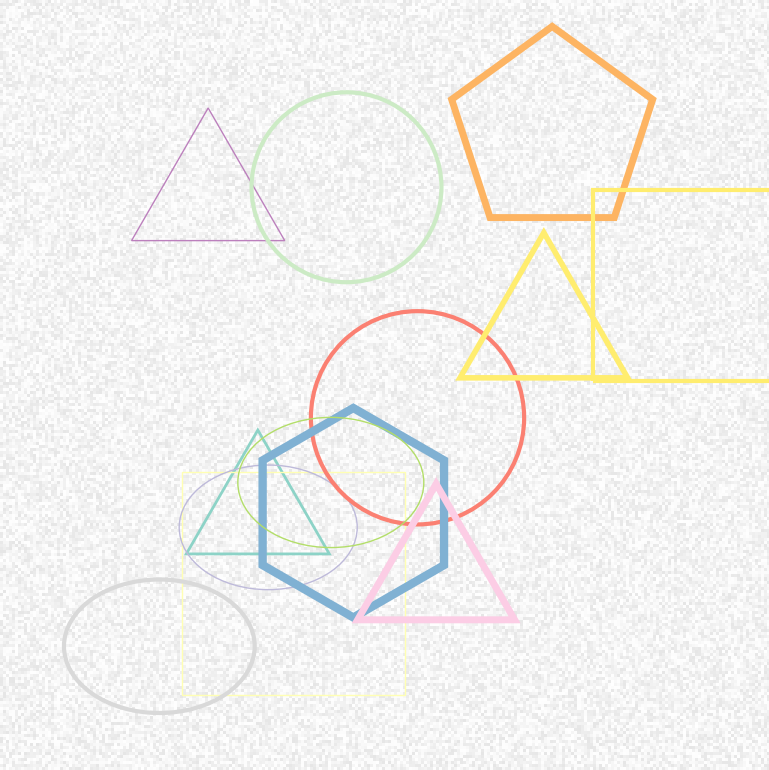[{"shape": "triangle", "thickness": 1, "radius": 0.54, "center": [0.335, 0.334]}, {"shape": "square", "thickness": 0.5, "radius": 0.72, "center": [0.381, 0.242]}, {"shape": "oval", "thickness": 0.5, "radius": 0.58, "center": [0.348, 0.315]}, {"shape": "circle", "thickness": 1.5, "radius": 0.69, "center": [0.542, 0.457]}, {"shape": "hexagon", "thickness": 3, "radius": 0.68, "center": [0.459, 0.334]}, {"shape": "pentagon", "thickness": 2.5, "radius": 0.69, "center": [0.717, 0.828]}, {"shape": "oval", "thickness": 0.5, "radius": 0.6, "center": [0.43, 0.373]}, {"shape": "triangle", "thickness": 2.5, "radius": 0.59, "center": [0.566, 0.254]}, {"shape": "oval", "thickness": 1.5, "radius": 0.62, "center": [0.207, 0.161]}, {"shape": "triangle", "thickness": 0.5, "radius": 0.57, "center": [0.27, 0.745]}, {"shape": "circle", "thickness": 1.5, "radius": 0.62, "center": [0.45, 0.757]}, {"shape": "triangle", "thickness": 2, "radius": 0.63, "center": [0.706, 0.572]}, {"shape": "square", "thickness": 1.5, "radius": 0.62, "center": [0.894, 0.629]}]